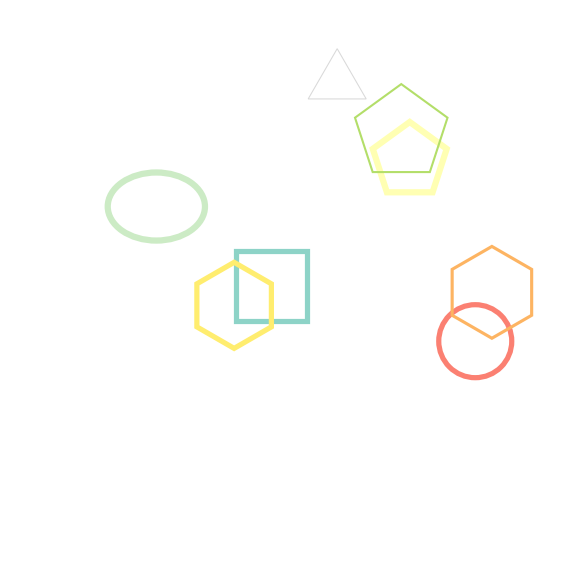[{"shape": "square", "thickness": 2.5, "radius": 0.3, "center": [0.47, 0.503]}, {"shape": "pentagon", "thickness": 3, "radius": 0.34, "center": [0.709, 0.721]}, {"shape": "circle", "thickness": 2.5, "radius": 0.32, "center": [0.823, 0.408]}, {"shape": "hexagon", "thickness": 1.5, "radius": 0.4, "center": [0.852, 0.493]}, {"shape": "pentagon", "thickness": 1, "radius": 0.42, "center": [0.695, 0.769]}, {"shape": "triangle", "thickness": 0.5, "radius": 0.29, "center": [0.584, 0.857]}, {"shape": "oval", "thickness": 3, "radius": 0.42, "center": [0.271, 0.642]}, {"shape": "hexagon", "thickness": 2.5, "radius": 0.37, "center": [0.405, 0.47]}]